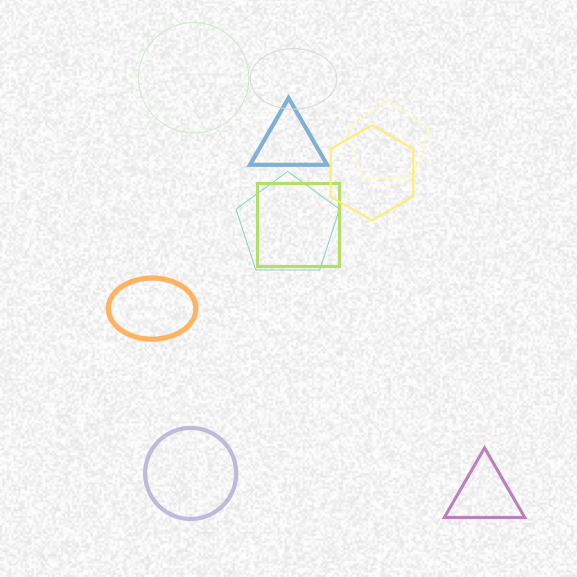[{"shape": "pentagon", "thickness": 0.5, "radius": 0.47, "center": [0.498, 0.608]}, {"shape": "pentagon", "thickness": 0.5, "radius": 0.38, "center": [0.672, 0.751]}, {"shape": "circle", "thickness": 2, "radius": 0.39, "center": [0.33, 0.179]}, {"shape": "triangle", "thickness": 2, "radius": 0.39, "center": [0.5, 0.752]}, {"shape": "oval", "thickness": 2.5, "radius": 0.38, "center": [0.263, 0.465]}, {"shape": "square", "thickness": 1.5, "radius": 0.36, "center": [0.516, 0.611]}, {"shape": "oval", "thickness": 0.5, "radius": 0.38, "center": [0.508, 0.863]}, {"shape": "triangle", "thickness": 1.5, "radius": 0.4, "center": [0.839, 0.143]}, {"shape": "circle", "thickness": 0.5, "radius": 0.48, "center": [0.335, 0.864]}, {"shape": "hexagon", "thickness": 1, "radius": 0.41, "center": [0.644, 0.7]}]